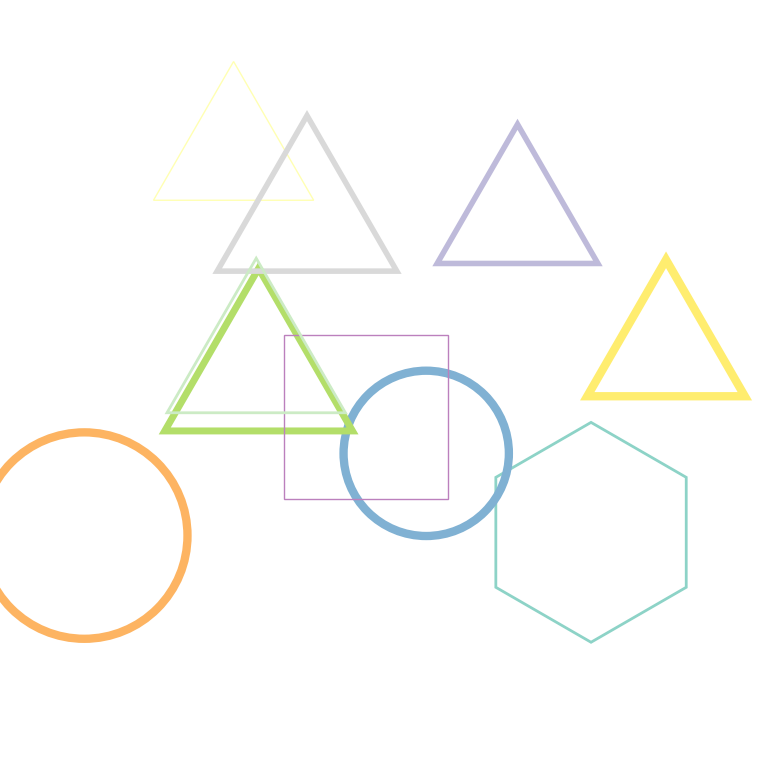[{"shape": "hexagon", "thickness": 1, "radius": 0.71, "center": [0.768, 0.309]}, {"shape": "triangle", "thickness": 0.5, "radius": 0.6, "center": [0.303, 0.8]}, {"shape": "triangle", "thickness": 2, "radius": 0.6, "center": [0.672, 0.718]}, {"shape": "circle", "thickness": 3, "radius": 0.54, "center": [0.554, 0.411]}, {"shape": "circle", "thickness": 3, "radius": 0.67, "center": [0.109, 0.304]}, {"shape": "triangle", "thickness": 2.5, "radius": 0.7, "center": [0.336, 0.511]}, {"shape": "triangle", "thickness": 2, "radius": 0.67, "center": [0.399, 0.715]}, {"shape": "square", "thickness": 0.5, "radius": 0.53, "center": [0.475, 0.458]}, {"shape": "triangle", "thickness": 1, "radius": 0.67, "center": [0.333, 0.531]}, {"shape": "triangle", "thickness": 3, "radius": 0.59, "center": [0.865, 0.544]}]